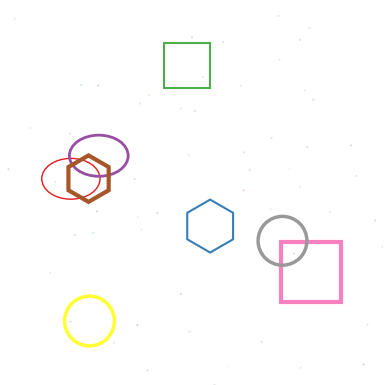[{"shape": "oval", "thickness": 1, "radius": 0.38, "center": [0.184, 0.536]}, {"shape": "hexagon", "thickness": 1.5, "radius": 0.34, "center": [0.546, 0.413]}, {"shape": "square", "thickness": 1.5, "radius": 0.3, "center": [0.486, 0.83]}, {"shape": "oval", "thickness": 2, "radius": 0.38, "center": [0.257, 0.596]}, {"shape": "circle", "thickness": 2.5, "radius": 0.32, "center": [0.232, 0.166]}, {"shape": "hexagon", "thickness": 3, "radius": 0.3, "center": [0.23, 0.536]}, {"shape": "square", "thickness": 3, "radius": 0.39, "center": [0.808, 0.293]}, {"shape": "circle", "thickness": 2.5, "radius": 0.32, "center": [0.734, 0.375]}]